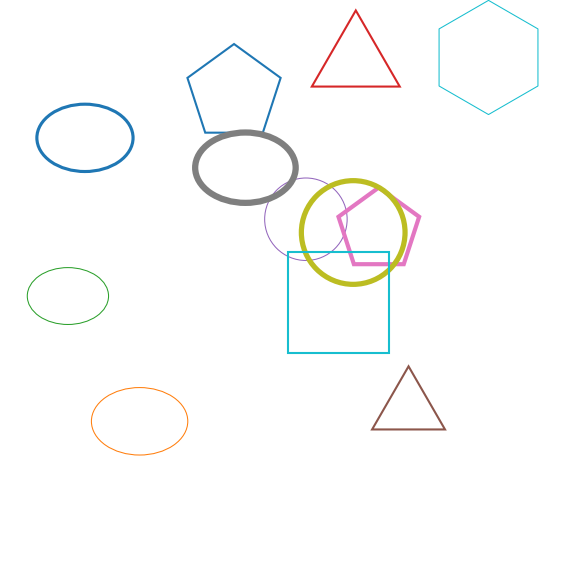[{"shape": "pentagon", "thickness": 1, "radius": 0.42, "center": [0.405, 0.838]}, {"shape": "oval", "thickness": 1.5, "radius": 0.42, "center": [0.147, 0.76]}, {"shape": "oval", "thickness": 0.5, "radius": 0.42, "center": [0.242, 0.27]}, {"shape": "oval", "thickness": 0.5, "radius": 0.35, "center": [0.118, 0.487]}, {"shape": "triangle", "thickness": 1, "radius": 0.44, "center": [0.616, 0.893]}, {"shape": "circle", "thickness": 0.5, "radius": 0.36, "center": [0.53, 0.619]}, {"shape": "triangle", "thickness": 1, "radius": 0.36, "center": [0.707, 0.292]}, {"shape": "pentagon", "thickness": 2, "radius": 0.37, "center": [0.656, 0.601]}, {"shape": "oval", "thickness": 3, "radius": 0.44, "center": [0.425, 0.709]}, {"shape": "circle", "thickness": 2.5, "radius": 0.45, "center": [0.612, 0.597]}, {"shape": "square", "thickness": 1, "radius": 0.44, "center": [0.586, 0.475]}, {"shape": "hexagon", "thickness": 0.5, "radius": 0.49, "center": [0.846, 0.9]}]